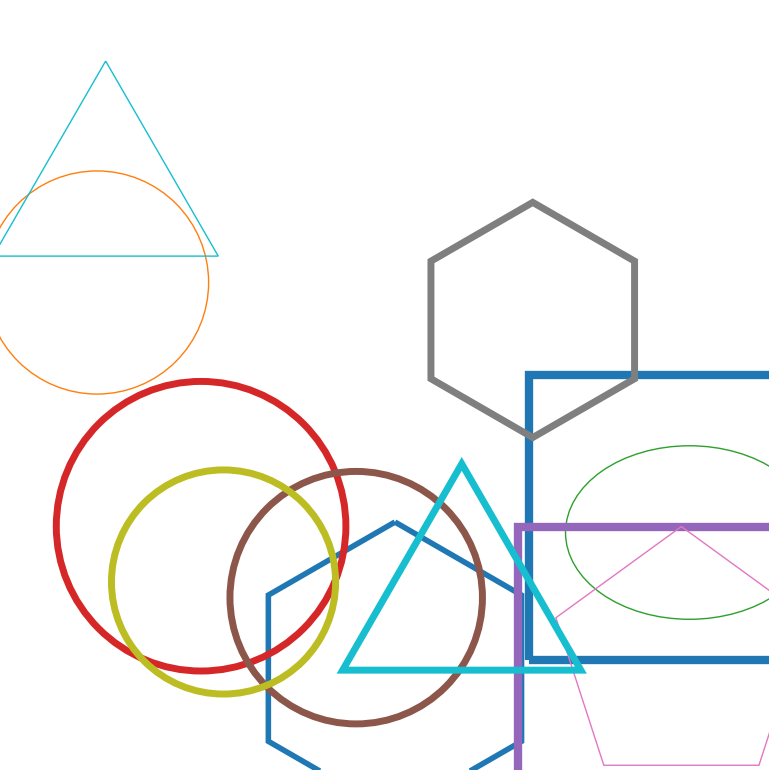[{"shape": "square", "thickness": 3, "radius": 0.92, "center": [0.872, 0.328]}, {"shape": "hexagon", "thickness": 2, "radius": 0.95, "center": [0.513, 0.132]}, {"shape": "circle", "thickness": 0.5, "radius": 0.72, "center": [0.126, 0.633]}, {"shape": "oval", "thickness": 0.5, "radius": 0.8, "center": [0.895, 0.308]}, {"shape": "circle", "thickness": 2.5, "radius": 0.94, "center": [0.261, 0.317]}, {"shape": "square", "thickness": 3, "radius": 0.95, "center": [0.863, 0.125]}, {"shape": "circle", "thickness": 2.5, "radius": 0.82, "center": [0.463, 0.224]}, {"shape": "pentagon", "thickness": 0.5, "radius": 0.86, "center": [0.885, 0.145]}, {"shape": "hexagon", "thickness": 2.5, "radius": 0.76, "center": [0.692, 0.584]}, {"shape": "circle", "thickness": 2.5, "radius": 0.73, "center": [0.29, 0.244]}, {"shape": "triangle", "thickness": 0.5, "radius": 0.84, "center": [0.137, 0.752]}, {"shape": "triangle", "thickness": 2.5, "radius": 0.89, "center": [0.6, 0.219]}]